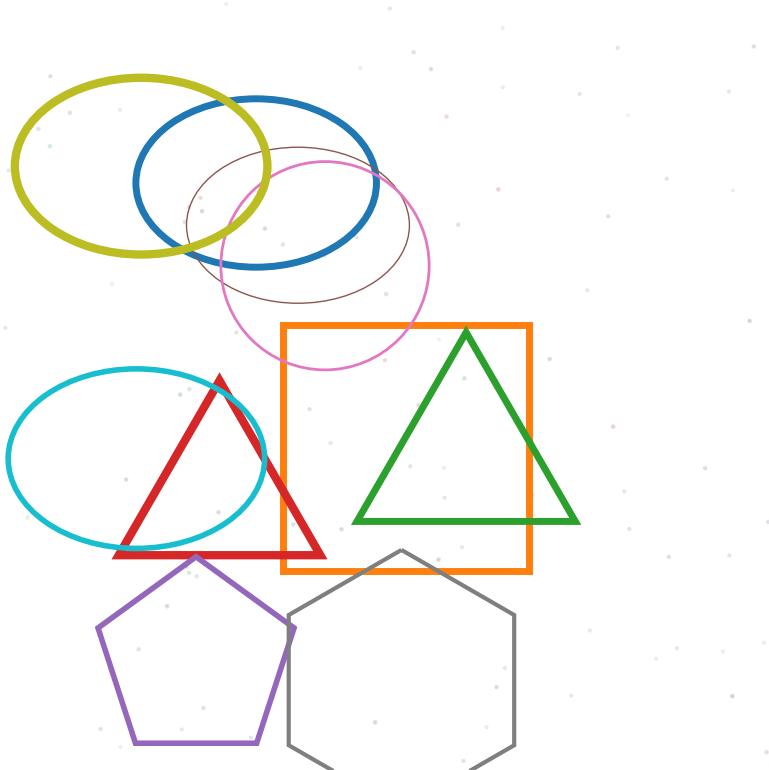[{"shape": "oval", "thickness": 2.5, "radius": 0.78, "center": [0.333, 0.762]}, {"shape": "square", "thickness": 2.5, "radius": 0.8, "center": [0.527, 0.419]}, {"shape": "triangle", "thickness": 2.5, "radius": 0.82, "center": [0.605, 0.405]}, {"shape": "triangle", "thickness": 3, "radius": 0.76, "center": [0.285, 0.355]}, {"shape": "pentagon", "thickness": 2, "radius": 0.67, "center": [0.255, 0.143]}, {"shape": "oval", "thickness": 0.5, "radius": 0.72, "center": [0.387, 0.707]}, {"shape": "circle", "thickness": 1, "radius": 0.68, "center": [0.422, 0.655]}, {"shape": "hexagon", "thickness": 1.5, "radius": 0.85, "center": [0.521, 0.117]}, {"shape": "oval", "thickness": 3, "radius": 0.82, "center": [0.183, 0.784]}, {"shape": "oval", "thickness": 2, "radius": 0.83, "center": [0.177, 0.404]}]